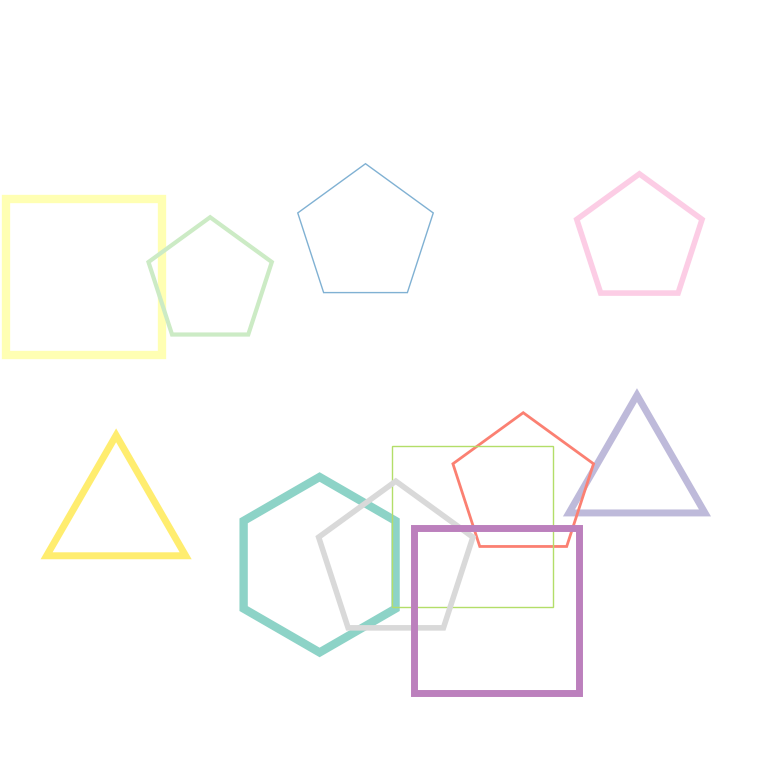[{"shape": "hexagon", "thickness": 3, "radius": 0.57, "center": [0.415, 0.267]}, {"shape": "square", "thickness": 3, "radius": 0.51, "center": [0.109, 0.64]}, {"shape": "triangle", "thickness": 2.5, "radius": 0.51, "center": [0.827, 0.385]}, {"shape": "pentagon", "thickness": 1, "radius": 0.48, "center": [0.68, 0.368]}, {"shape": "pentagon", "thickness": 0.5, "radius": 0.46, "center": [0.475, 0.695]}, {"shape": "square", "thickness": 0.5, "radius": 0.52, "center": [0.613, 0.316]}, {"shape": "pentagon", "thickness": 2, "radius": 0.43, "center": [0.83, 0.689]}, {"shape": "pentagon", "thickness": 2, "radius": 0.53, "center": [0.514, 0.27]}, {"shape": "square", "thickness": 2.5, "radius": 0.54, "center": [0.645, 0.208]}, {"shape": "pentagon", "thickness": 1.5, "radius": 0.42, "center": [0.273, 0.634]}, {"shape": "triangle", "thickness": 2.5, "radius": 0.52, "center": [0.151, 0.33]}]